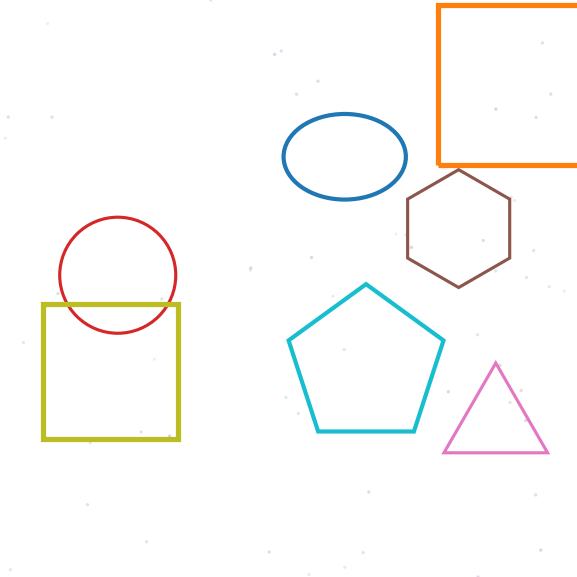[{"shape": "oval", "thickness": 2, "radius": 0.53, "center": [0.597, 0.728]}, {"shape": "square", "thickness": 2.5, "radius": 0.7, "center": [0.898, 0.852]}, {"shape": "circle", "thickness": 1.5, "radius": 0.5, "center": [0.204, 0.523]}, {"shape": "hexagon", "thickness": 1.5, "radius": 0.51, "center": [0.794, 0.603]}, {"shape": "triangle", "thickness": 1.5, "radius": 0.52, "center": [0.858, 0.267]}, {"shape": "square", "thickness": 2.5, "radius": 0.58, "center": [0.191, 0.356]}, {"shape": "pentagon", "thickness": 2, "radius": 0.71, "center": [0.634, 0.366]}]